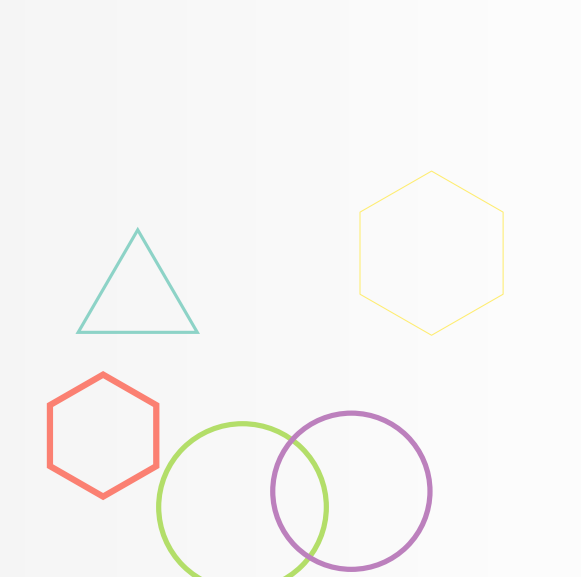[{"shape": "triangle", "thickness": 1.5, "radius": 0.59, "center": [0.237, 0.483]}, {"shape": "hexagon", "thickness": 3, "radius": 0.53, "center": [0.177, 0.245]}, {"shape": "circle", "thickness": 2.5, "radius": 0.72, "center": [0.417, 0.121]}, {"shape": "circle", "thickness": 2.5, "radius": 0.68, "center": [0.605, 0.148]}, {"shape": "hexagon", "thickness": 0.5, "radius": 0.71, "center": [0.742, 0.561]}]